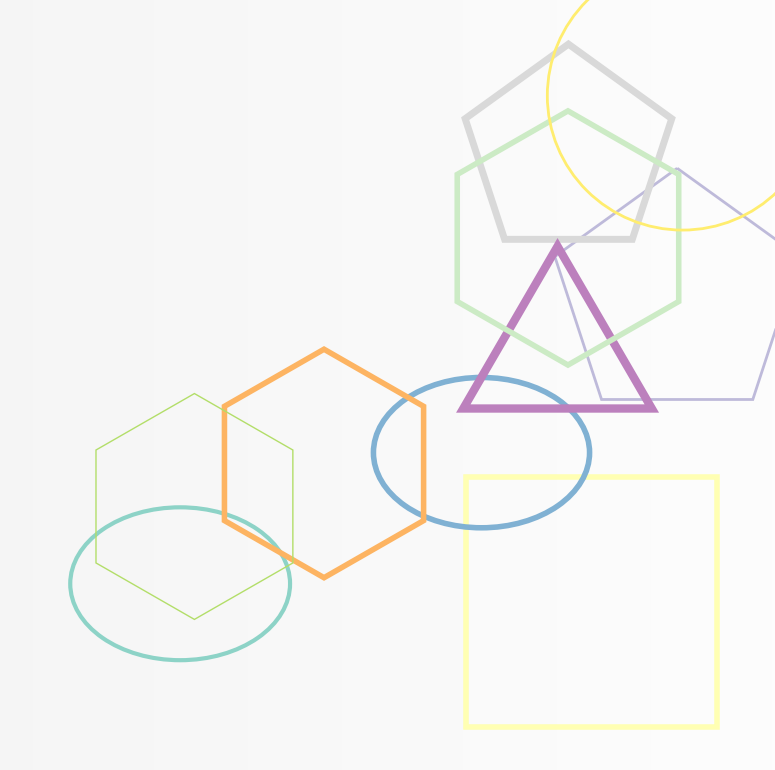[{"shape": "oval", "thickness": 1.5, "radius": 0.71, "center": [0.232, 0.242]}, {"shape": "square", "thickness": 2, "radius": 0.81, "center": [0.764, 0.218]}, {"shape": "pentagon", "thickness": 1, "radius": 0.83, "center": [0.874, 0.615]}, {"shape": "oval", "thickness": 2, "radius": 0.7, "center": [0.621, 0.412]}, {"shape": "hexagon", "thickness": 2, "radius": 0.74, "center": [0.418, 0.398]}, {"shape": "hexagon", "thickness": 0.5, "radius": 0.73, "center": [0.251, 0.342]}, {"shape": "pentagon", "thickness": 2.5, "radius": 0.7, "center": [0.733, 0.803]}, {"shape": "triangle", "thickness": 3, "radius": 0.7, "center": [0.719, 0.54]}, {"shape": "hexagon", "thickness": 2, "radius": 0.83, "center": [0.733, 0.691]}, {"shape": "circle", "thickness": 1, "radius": 0.87, "center": [0.881, 0.876]}]